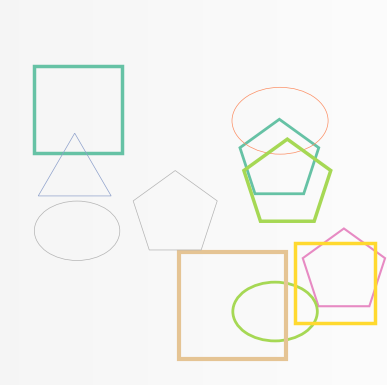[{"shape": "pentagon", "thickness": 2, "radius": 0.53, "center": [0.721, 0.583]}, {"shape": "square", "thickness": 2.5, "radius": 0.57, "center": [0.201, 0.716]}, {"shape": "oval", "thickness": 0.5, "radius": 0.62, "center": [0.723, 0.686]}, {"shape": "triangle", "thickness": 0.5, "radius": 0.54, "center": [0.193, 0.545]}, {"shape": "pentagon", "thickness": 1.5, "radius": 0.56, "center": [0.887, 0.295]}, {"shape": "oval", "thickness": 2, "radius": 0.55, "center": [0.71, 0.191]}, {"shape": "pentagon", "thickness": 2.5, "radius": 0.59, "center": [0.741, 0.521]}, {"shape": "square", "thickness": 2.5, "radius": 0.52, "center": [0.864, 0.264]}, {"shape": "square", "thickness": 3, "radius": 0.69, "center": [0.599, 0.207]}, {"shape": "pentagon", "thickness": 0.5, "radius": 0.57, "center": [0.452, 0.443]}, {"shape": "oval", "thickness": 0.5, "radius": 0.55, "center": [0.199, 0.401]}]